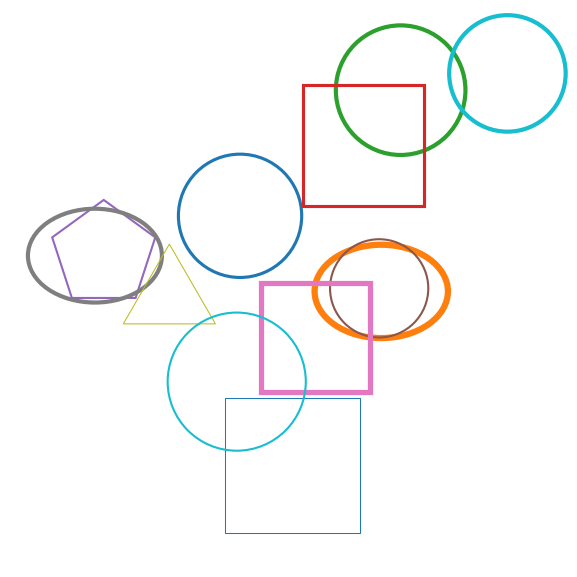[{"shape": "circle", "thickness": 1.5, "radius": 0.53, "center": [0.416, 0.625]}, {"shape": "square", "thickness": 0.5, "radius": 0.59, "center": [0.506, 0.193]}, {"shape": "oval", "thickness": 3, "radius": 0.58, "center": [0.66, 0.495]}, {"shape": "circle", "thickness": 2, "radius": 0.56, "center": [0.694, 0.843]}, {"shape": "square", "thickness": 1.5, "radius": 0.52, "center": [0.629, 0.747]}, {"shape": "pentagon", "thickness": 1, "radius": 0.47, "center": [0.18, 0.559]}, {"shape": "circle", "thickness": 1, "radius": 0.43, "center": [0.657, 0.5]}, {"shape": "square", "thickness": 2.5, "radius": 0.47, "center": [0.547, 0.415]}, {"shape": "oval", "thickness": 2, "radius": 0.58, "center": [0.164, 0.556]}, {"shape": "triangle", "thickness": 0.5, "radius": 0.46, "center": [0.293, 0.484]}, {"shape": "circle", "thickness": 1, "radius": 0.6, "center": [0.41, 0.338]}, {"shape": "circle", "thickness": 2, "radius": 0.5, "center": [0.879, 0.872]}]